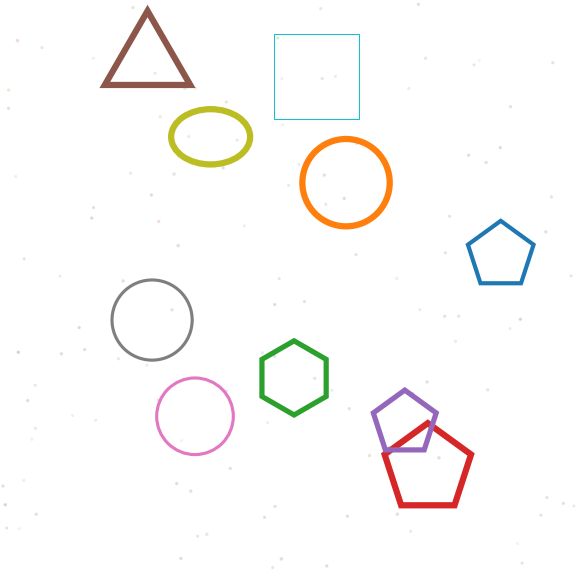[{"shape": "pentagon", "thickness": 2, "radius": 0.3, "center": [0.867, 0.557]}, {"shape": "circle", "thickness": 3, "radius": 0.38, "center": [0.599, 0.683]}, {"shape": "hexagon", "thickness": 2.5, "radius": 0.32, "center": [0.509, 0.345]}, {"shape": "pentagon", "thickness": 3, "radius": 0.39, "center": [0.741, 0.188]}, {"shape": "pentagon", "thickness": 2.5, "radius": 0.29, "center": [0.701, 0.266]}, {"shape": "triangle", "thickness": 3, "radius": 0.43, "center": [0.255, 0.895]}, {"shape": "circle", "thickness": 1.5, "radius": 0.33, "center": [0.338, 0.278]}, {"shape": "circle", "thickness": 1.5, "radius": 0.35, "center": [0.263, 0.445]}, {"shape": "oval", "thickness": 3, "radius": 0.34, "center": [0.365, 0.762]}, {"shape": "square", "thickness": 0.5, "radius": 0.37, "center": [0.548, 0.866]}]